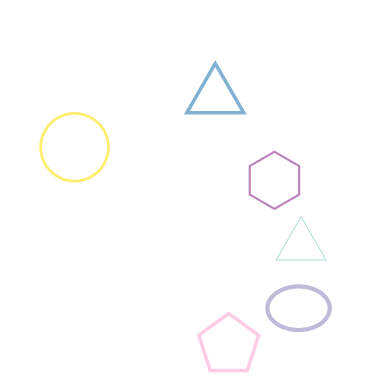[{"shape": "triangle", "thickness": 0.5, "radius": 0.38, "center": [0.782, 0.362]}, {"shape": "oval", "thickness": 3, "radius": 0.4, "center": [0.776, 0.199]}, {"shape": "triangle", "thickness": 2.5, "radius": 0.43, "center": [0.559, 0.75]}, {"shape": "pentagon", "thickness": 2.5, "radius": 0.41, "center": [0.594, 0.104]}, {"shape": "hexagon", "thickness": 1.5, "radius": 0.37, "center": [0.713, 0.532]}, {"shape": "circle", "thickness": 2, "radius": 0.44, "center": [0.194, 0.618]}]